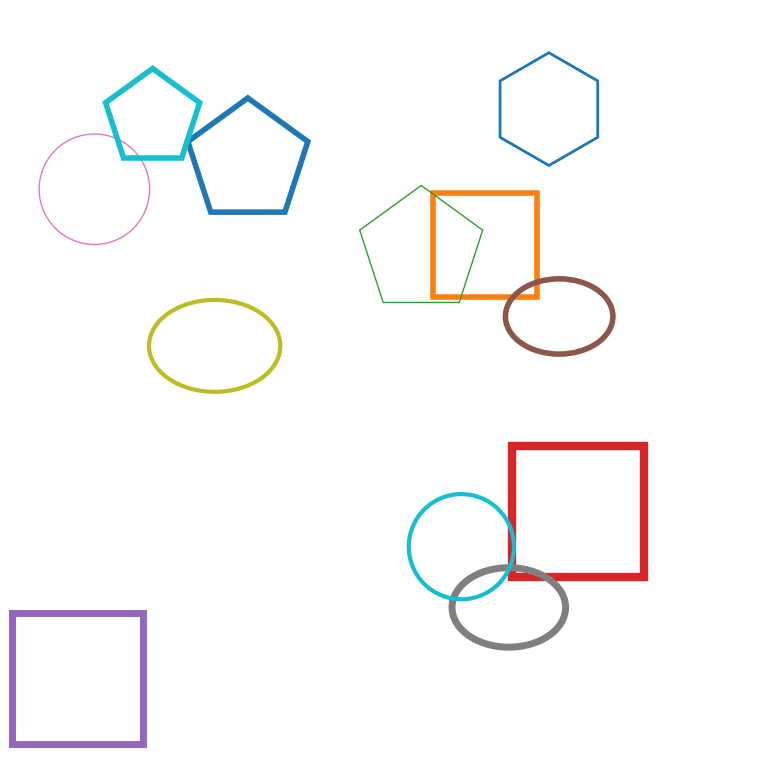[{"shape": "pentagon", "thickness": 2, "radius": 0.41, "center": [0.322, 0.791]}, {"shape": "hexagon", "thickness": 1, "radius": 0.37, "center": [0.713, 0.858]}, {"shape": "square", "thickness": 2, "radius": 0.34, "center": [0.63, 0.682]}, {"shape": "pentagon", "thickness": 0.5, "radius": 0.42, "center": [0.547, 0.675]}, {"shape": "square", "thickness": 3, "radius": 0.43, "center": [0.751, 0.336]}, {"shape": "square", "thickness": 2.5, "radius": 0.43, "center": [0.101, 0.119]}, {"shape": "oval", "thickness": 2, "radius": 0.35, "center": [0.726, 0.589]}, {"shape": "circle", "thickness": 0.5, "radius": 0.36, "center": [0.123, 0.754]}, {"shape": "oval", "thickness": 2.5, "radius": 0.37, "center": [0.661, 0.211]}, {"shape": "oval", "thickness": 1.5, "radius": 0.43, "center": [0.279, 0.551]}, {"shape": "pentagon", "thickness": 2, "radius": 0.32, "center": [0.198, 0.847]}, {"shape": "circle", "thickness": 1.5, "radius": 0.34, "center": [0.599, 0.29]}]